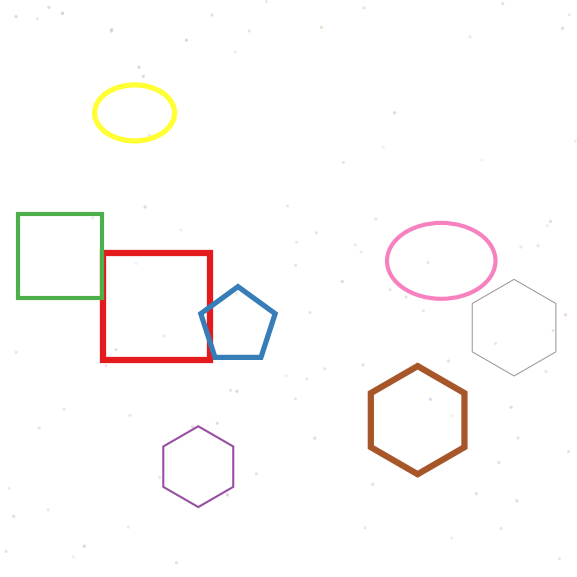[{"shape": "square", "thickness": 3, "radius": 0.46, "center": [0.271, 0.468]}, {"shape": "pentagon", "thickness": 2.5, "radius": 0.34, "center": [0.412, 0.435]}, {"shape": "square", "thickness": 2, "radius": 0.36, "center": [0.104, 0.556]}, {"shape": "hexagon", "thickness": 1, "radius": 0.35, "center": [0.343, 0.191]}, {"shape": "oval", "thickness": 2.5, "radius": 0.35, "center": [0.233, 0.804]}, {"shape": "hexagon", "thickness": 3, "radius": 0.47, "center": [0.723, 0.272]}, {"shape": "oval", "thickness": 2, "radius": 0.47, "center": [0.764, 0.547]}, {"shape": "hexagon", "thickness": 0.5, "radius": 0.42, "center": [0.89, 0.432]}]